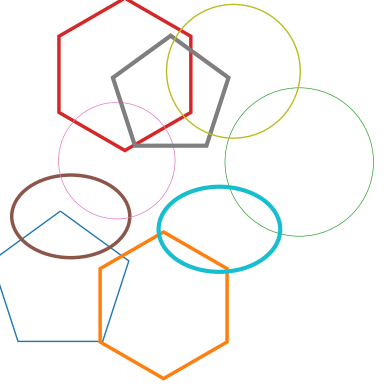[{"shape": "pentagon", "thickness": 1, "radius": 0.94, "center": [0.157, 0.265]}, {"shape": "hexagon", "thickness": 2.5, "radius": 0.95, "center": [0.425, 0.207]}, {"shape": "circle", "thickness": 0.5, "radius": 0.96, "center": [0.777, 0.579]}, {"shape": "hexagon", "thickness": 2.5, "radius": 0.99, "center": [0.324, 0.807]}, {"shape": "oval", "thickness": 2.5, "radius": 0.77, "center": [0.184, 0.438]}, {"shape": "circle", "thickness": 0.5, "radius": 0.76, "center": [0.303, 0.583]}, {"shape": "pentagon", "thickness": 3, "radius": 0.79, "center": [0.443, 0.749]}, {"shape": "circle", "thickness": 1, "radius": 0.87, "center": [0.606, 0.815]}, {"shape": "oval", "thickness": 3, "radius": 0.79, "center": [0.57, 0.404]}]